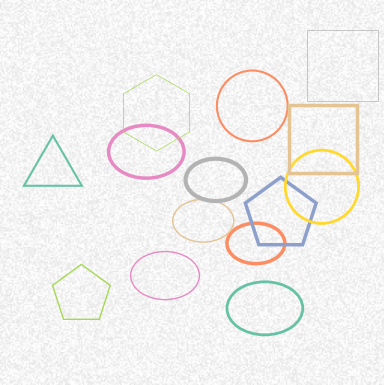[{"shape": "triangle", "thickness": 1.5, "radius": 0.43, "center": [0.137, 0.561]}, {"shape": "oval", "thickness": 2, "radius": 0.49, "center": [0.688, 0.199]}, {"shape": "oval", "thickness": 2.5, "radius": 0.38, "center": [0.665, 0.368]}, {"shape": "circle", "thickness": 1.5, "radius": 0.46, "center": [0.655, 0.725]}, {"shape": "pentagon", "thickness": 2.5, "radius": 0.48, "center": [0.729, 0.443]}, {"shape": "oval", "thickness": 1, "radius": 0.45, "center": [0.429, 0.284]}, {"shape": "oval", "thickness": 2.5, "radius": 0.49, "center": [0.38, 0.606]}, {"shape": "hexagon", "thickness": 0.5, "radius": 0.5, "center": [0.407, 0.707]}, {"shape": "pentagon", "thickness": 1, "radius": 0.39, "center": [0.211, 0.234]}, {"shape": "circle", "thickness": 2, "radius": 0.48, "center": [0.836, 0.515]}, {"shape": "square", "thickness": 2.5, "radius": 0.44, "center": [0.84, 0.639]}, {"shape": "oval", "thickness": 1, "radius": 0.4, "center": [0.528, 0.427]}, {"shape": "oval", "thickness": 3, "radius": 0.39, "center": [0.561, 0.533]}, {"shape": "square", "thickness": 0.5, "radius": 0.46, "center": [0.889, 0.829]}]